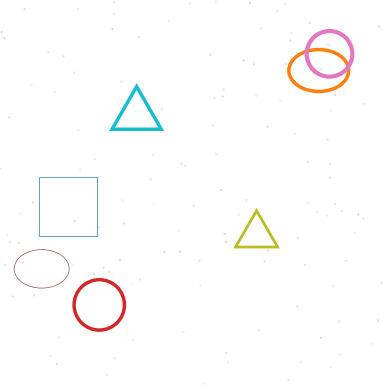[{"shape": "square", "thickness": 0.5, "radius": 0.38, "center": [0.177, 0.464]}, {"shape": "oval", "thickness": 2.5, "radius": 0.39, "center": [0.828, 0.817]}, {"shape": "circle", "thickness": 2.5, "radius": 0.33, "center": [0.258, 0.208]}, {"shape": "oval", "thickness": 0.5, "radius": 0.36, "center": [0.108, 0.302]}, {"shape": "circle", "thickness": 3, "radius": 0.3, "center": [0.856, 0.86]}, {"shape": "triangle", "thickness": 2, "radius": 0.31, "center": [0.666, 0.39]}, {"shape": "triangle", "thickness": 2.5, "radius": 0.37, "center": [0.355, 0.701]}]